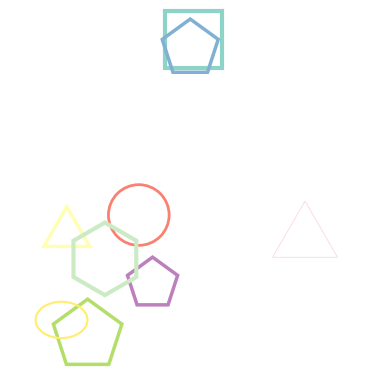[{"shape": "square", "thickness": 3, "radius": 0.37, "center": [0.502, 0.898]}, {"shape": "triangle", "thickness": 2.5, "radius": 0.34, "center": [0.173, 0.394]}, {"shape": "circle", "thickness": 2, "radius": 0.39, "center": [0.361, 0.442]}, {"shape": "pentagon", "thickness": 2.5, "radius": 0.38, "center": [0.494, 0.874]}, {"shape": "pentagon", "thickness": 2.5, "radius": 0.47, "center": [0.228, 0.129]}, {"shape": "triangle", "thickness": 0.5, "radius": 0.49, "center": [0.792, 0.38]}, {"shape": "pentagon", "thickness": 2.5, "radius": 0.34, "center": [0.396, 0.264]}, {"shape": "hexagon", "thickness": 3, "radius": 0.47, "center": [0.272, 0.328]}, {"shape": "oval", "thickness": 1.5, "radius": 0.34, "center": [0.16, 0.169]}]